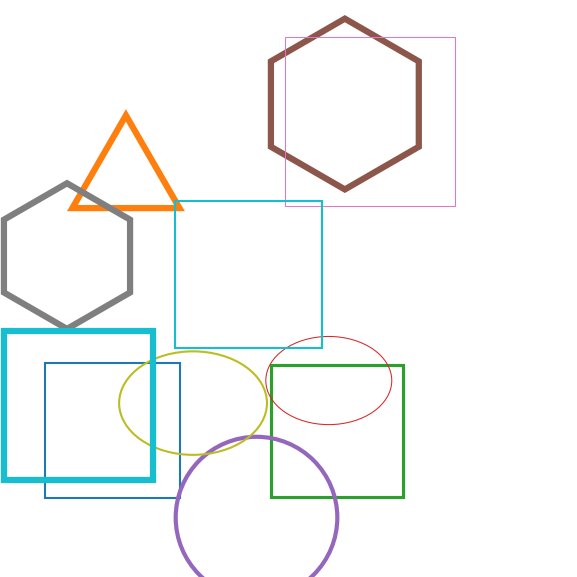[{"shape": "square", "thickness": 1, "radius": 0.58, "center": [0.194, 0.253]}, {"shape": "triangle", "thickness": 3, "radius": 0.54, "center": [0.218, 0.692]}, {"shape": "square", "thickness": 1.5, "radius": 0.57, "center": [0.583, 0.253]}, {"shape": "oval", "thickness": 0.5, "radius": 0.55, "center": [0.569, 0.34]}, {"shape": "circle", "thickness": 2, "radius": 0.7, "center": [0.444, 0.103]}, {"shape": "hexagon", "thickness": 3, "radius": 0.74, "center": [0.597, 0.819]}, {"shape": "square", "thickness": 0.5, "radius": 0.73, "center": [0.64, 0.789]}, {"shape": "hexagon", "thickness": 3, "radius": 0.63, "center": [0.116, 0.556]}, {"shape": "oval", "thickness": 1, "radius": 0.64, "center": [0.334, 0.301]}, {"shape": "square", "thickness": 3, "radius": 0.64, "center": [0.135, 0.297]}, {"shape": "square", "thickness": 1, "radius": 0.63, "center": [0.43, 0.524]}]